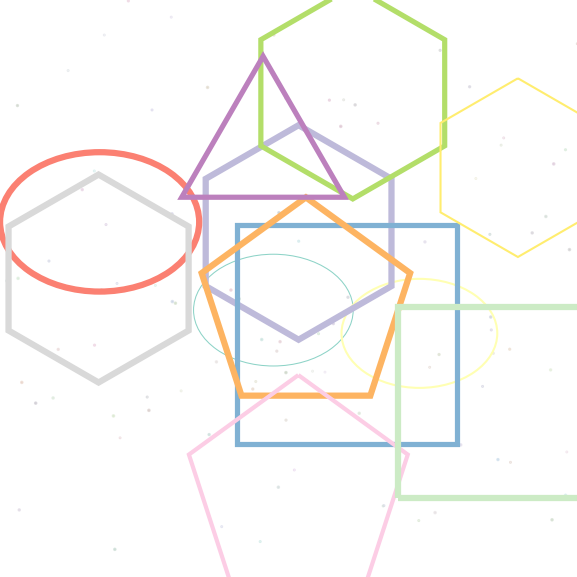[{"shape": "oval", "thickness": 0.5, "radius": 0.69, "center": [0.473, 0.462]}, {"shape": "oval", "thickness": 1, "radius": 0.67, "center": [0.726, 0.422]}, {"shape": "hexagon", "thickness": 3, "radius": 0.93, "center": [0.517, 0.597]}, {"shape": "oval", "thickness": 3, "radius": 0.86, "center": [0.172, 0.615]}, {"shape": "square", "thickness": 2.5, "radius": 0.95, "center": [0.601, 0.42]}, {"shape": "pentagon", "thickness": 3, "radius": 0.95, "center": [0.53, 0.468]}, {"shape": "hexagon", "thickness": 2.5, "radius": 0.92, "center": [0.611, 0.838]}, {"shape": "pentagon", "thickness": 2, "radius": 1.0, "center": [0.517, 0.15]}, {"shape": "hexagon", "thickness": 3, "radius": 0.9, "center": [0.171, 0.517]}, {"shape": "triangle", "thickness": 2.5, "radius": 0.81, "center": [0.456, 0.739]}, {"shape": "square", "thickness": 3, "radius": 0.83, "center": [0.854, 0.302]}, {"shape": "hexagon", "thickness": 1, "radius": 0.77, "center": [0.897, 0.709]}]